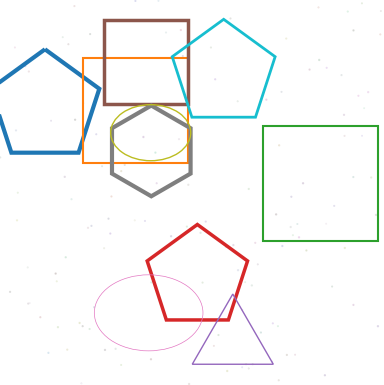[{"shape": "pentagon", "thickness": 3, "radius": 0.74, "center": [0.117, 0.724]}, {"shape": "square", "thickness": 1.5, "radius": 0.68, "center": [0.352, 0.714]}, {"shape": "square", "thickness": 1.5, "radius": 0.75, "center": [0.833, 0.523]}, {"shape": "pentagon", "thickness": 2.5, "radius": 0.69, "center": [0.513, 0.28]}, {"shape": "triangle", "thickness": 1, "radius": 0.61, "center": [0.605, 0.115]}, {"shape": "square", "thickness": 2.5, "radius": 0.55, "center": [0.378, 0.84]}, {"shape": "oval", "thickness": 0.5, "radius": 0.71, "center": [0.386, 0.187]}, {"shape": "hexagon", "thickness": 3, "radius": 0.59, "center": [0.393, 0.608]}, {"shape": "oval", "thickness": 1, "radius": 0.52, "center": [0.391, 0.655]}, {"shape": "pentagon", "thickness": 2, "radius": 0.7, "center": [0.581, 0.809]}]